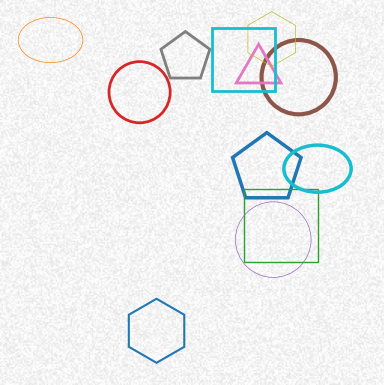[{"shape": "pentagon", "thickness": 2.5, "radius": 0.47, "center": [0.693, 0.562]}, {"shape": "hexagon", "thickness": 1.5, "radius": 0.42, "center": [0.407, 0.141]}, {"shape": "oval", "thickness": 0.5, "radius": 0.42, "center": [0.131, 0.896]}, {"shape": "square", "thickness": 1, "radius": 0.48, "center": [0.73, 0.414]}, {"shape": "circle", "thickness": 2, "radius": 0.4, "center": [0.363, 0.76]}, {"shape": "circle", "thickness": 0.5, "radius": 0.49, "center": [0.71, 0.378]}, {"shape": "circle", "thickness": 3, "radius": 0.48, "center": [0.776, 0.8]}, {"shape": "triangle", "thickness": 2, "radius": 0.34, "center": [0.672, 0.818]}, {"shape": "pentagon", "thickness": 2, "radius": 0.33, "center": [0.481, 0.851]}, {"shape": "hexagon", "thickness": 0.5, "radius": 0.36, "center": [0.706, 0.899]}, {"shape": "oval", "thickness": 2.5, "radius": 0.44, "center": [0.825, 0.562]}, {"shape": "square", "thickness": 2, "radius": 0.41, "center": [0.632, 0.846]}]